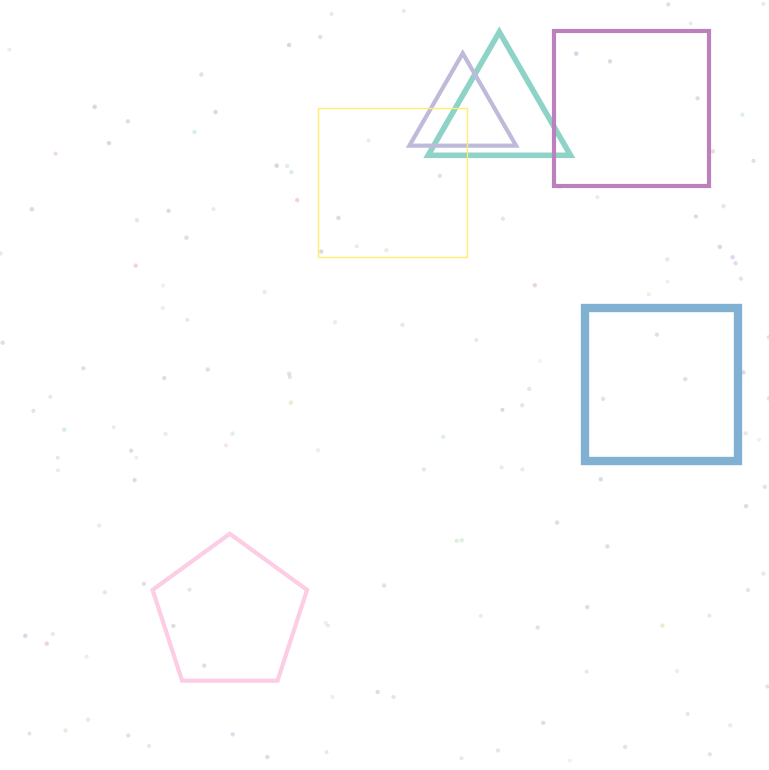[{"shape": "triangle", "thickness": 2, "radius": 0.53, "center": [0.648, 0.852]}, {"shape": "triangle", "thickness": 1.5, "radius": 0.4, "center": [0.601, 0.851]}, {"shape": "square", "thickness": 3, "radius": 0.5, "center": [0.859, 0.501]}, {"shape": "pentagon", "thickness": 1.5, "radius": 0.53, "center": [0.298, 0.201]}, {"shape": "square", "thickness": 1.5, "radius": 0.5, "center": [0.82, 0.859]}, {"shape": "square", "thickness": 0.5, "radius": 0.48, "center": [0.51, 0.763]}]